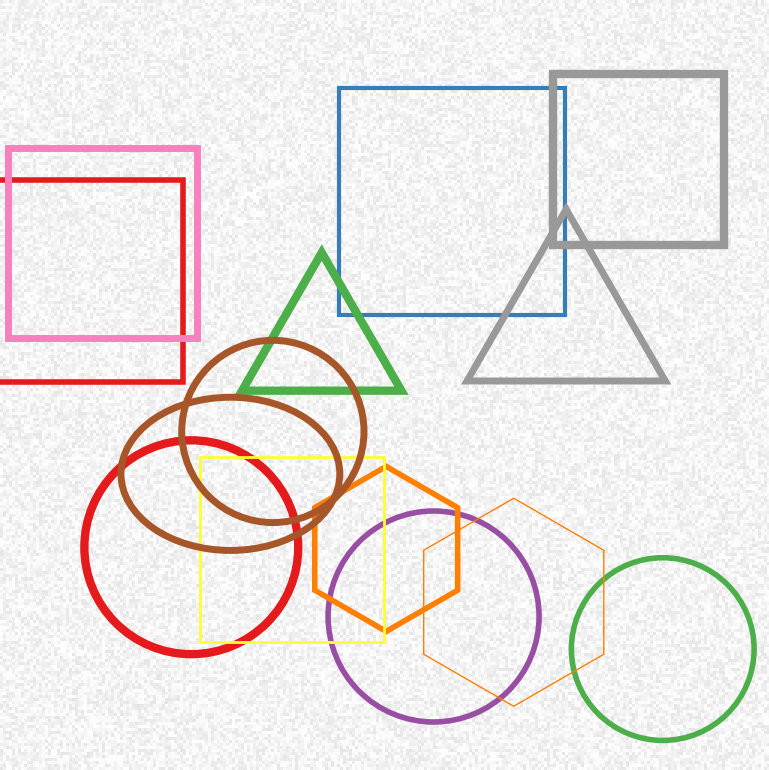[{"shape": "square", "thickness": 2, "radius": 0.66, "center": [0.107, 0.635]}, {"shape": "circle", "thickness": 3, "radius": 0.69, "center": [0.248, 0.289]}, {"shape": "square", "thickness": 1.5, "radius": 0.74, "center": [0.587, 0.738]}, {"shape": "triangle", "thickness": 3, "radius": 0.6, "center": [0.418, 0.552]}, {"shape": "circle", "thickness": 2, "radius": 0.59, "center": [0.861, 0.157]}, {"shape": "circle", "thickness": 2, "radius": 0.69, "center": [0.563, 0.199]}, {"shape": "hexagon", "thickness": 2, "radius": 0.54, "center": [0.502, 0.287]}, {"shape": "hexagon", "thickness": 0.5, "radius": 0.68, "center": [0.667, 0.218]}, {"shape": "square", "thickness": 1, "radius": 0.6, "center": [0.379, 0.286]}, {"shape": "oval", "thickness": 2.5, "radius": 0.71, "center": [0.299, 0.385]}, {"shape": "circle", "thickness": 2.5, "radius": 0.59, "center": [0.354, 0.44]}, {"shape": "square", "thickness": 2.5, "radius": 0.61, "center": [0.133, 0.684]}, {"shape": "square", "thickness": 3, "radius": 0.55, "center": [0.829, 0.793]}, {"shape": "triangle", "thickness": 2.5, "radius": 0.74, "center": [0.735, 0.58]}]